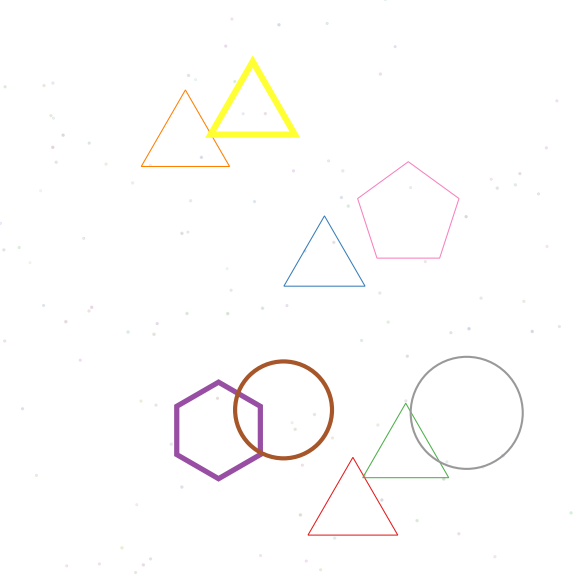[{"shape": "triangle", "thickness": 0.5, "radius": 0.45, "center": [0.611, 0.117]}, {"shape": "triangle", "thickness": 0.5, "radius": 0.41, "center": [0.562, 0.544]}, {"shape": "triangle", "thickness": 0.5, "radius": 0.43, "center": [0.703, 0.215]}, {"shape": "hexagon", "thickness": 2.5, "radius": 0.42, "center": [0.378, 0.254]}, {"shape": "triangle", "thickness": 0.5, "radius": 0.44, "center": [0.321, 0.755]}, {"shape": "triangle", "thickness": 3, "radius": 0.42, "center": [0.438, 0.808]}, {"shape": "circle", "thickness": 2, "radius": 0.42, "center": [0.491, 0.289]}, {"shape": "pentagon", "thickness": 0.5, "radius": 0.46, "center": [0.707, 0.627]}, {"shape": "circle", "thickness": 1, "radius": 0.49, "center": [0.808, 0.284]}]